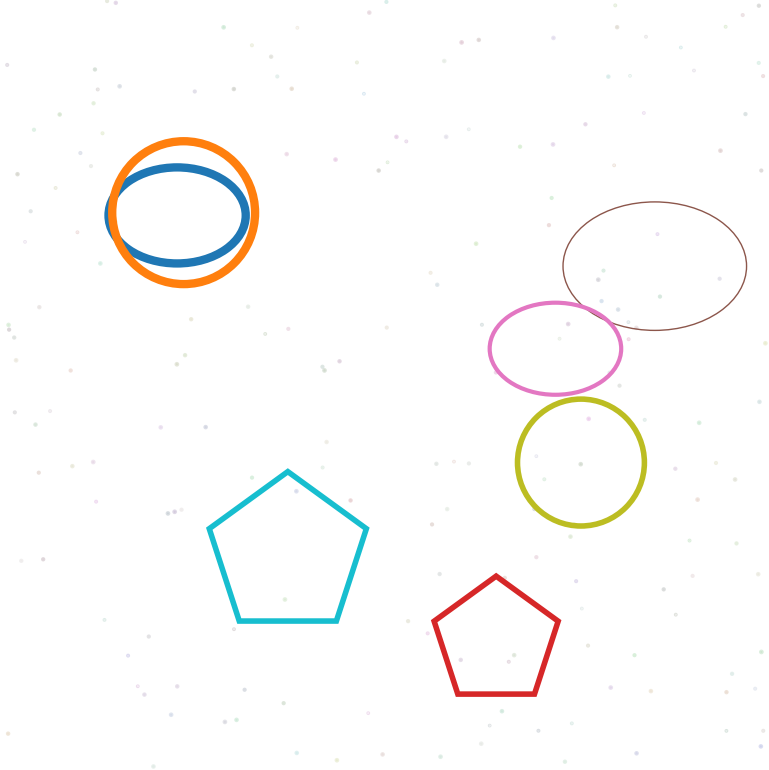[{"shape": "oval", "thickness": 3, "radius": 0.45, "center": [0.23, 0.72]}, {"shape": "circle", "thickness": 3, "radius": 0.46, "center": [0.239, 0.724]}, {"shape": "pentagon", "thickness": 2, "radius": 0.42, "center": [0.644, 0.167]}, {"shape": "oval", "thickness": 0.5, "radius": 0.6, "center": [0.85, 0.654]}, {"shape": "oval", "thickness": 1.5, "radius": 0.43, "center": [0.721, 0.547]}, {"shape": "circle", "thickness": 2, "radius": 0.41, "center": [0.754, 0.399]}, {"shape": "pentagon", "thickness": 2, "radius": 0.54, "center": [0.374, 0.28]}]